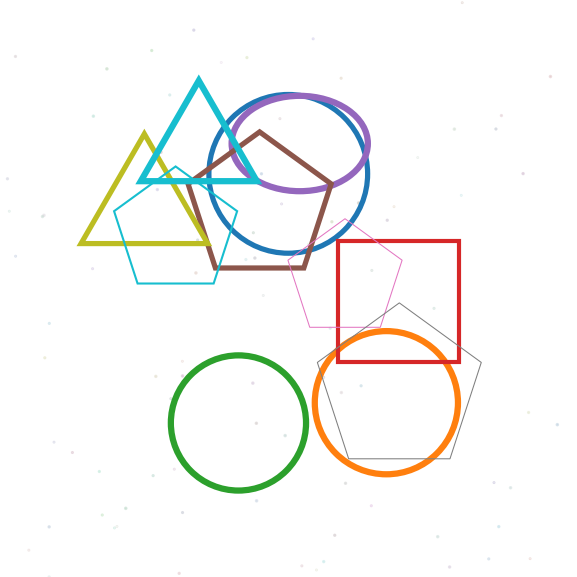[{"shape": "circle", "thickness": 2.5, "radius": 0.69, "center": [0.499, 0.698]}, {"shape": "circle", "thickness": 3, "radius": 0.62, "center": [0.669, 0.302]}, {"shape": "circle", "thickness": 3, "radius": 0.59, "center": [0.413, 0.267]}, {"shape": "square", "thickness": 2, "radius": 0.53, "center": [0.69, 0.477]}, {"shape": "oval", "thickness": 3, "radius": 0.59, "center": [0.519, 0.751]}, {"shape": "pentagon", "thickness": 2.5, "radius": 0.65, "center": [0.45, 0.64]}, {"shape": "pentagon", "thickness": 0.5, "radius": 0.52, "center": [0.597, 0.516]}, {"shape": "pentagon", "thickness": 0.5, "radius": 0.75, "center": [0.691, 0.325]}, {"shape": "triangle", "thickness": 2.5, "radius": 0.63, "center": [0.25, 0.641]}, {"shape": "triangle", "thickness": 3, "radius": 0.58, "center": [0.344, 0.743]}, {"shape": "pentagon", "thickness": 1, "radius": 0.56, "center": [0.304, 0.599]}]